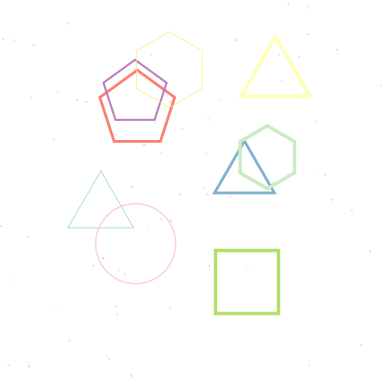[{"shape": "triangle", "thickness": 0.5, "radius": 0.49, "center": [0.262, 0.457]}, {"shape": "triangle", "thickness": 2.5, "radius": 0.51, "center": [0.715, 0.802]}, {"shape": "pentagon", "thickness": 2, "radius": 0.51, "center": [0.357, 0.715]}, {"shape": "triangle", "thickness": 2, "radius": 0.45, "center": [0.635, 0.544]}, {"shape": "square", "thickness": 2.5, "radius": 0.41, "center": [0.641, 0.268]}, {"shape": "circle", "thickness": 1, "radius": 0.52, "center": [0.352, 0.367]}, {"shape": "pentagon", "thickness": 1.5, "radius": 0.43, "center": [0.351, 0.758]}, {"shape": "hexagon", "thickness": 2.5, "radius": 0.41, "center": [0.694, 0.592]}, {"shape": "hexagon", "thickness": 0.5, "radius": 0.49, "center": [0.44, 0.819]}]